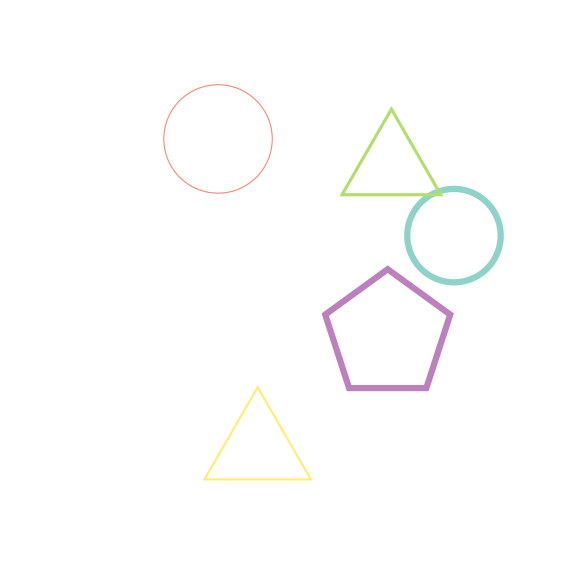[{"shape": "circle", "thickness": 3, "radius": 0.4, "center": [0.786, 0.591]}, {"shape": "circle", "thickness": 0.5, "radius": 0.47, "center": [0.378, 0.759]}, {"shape": "triangle", "thickness": 1.5, "radius": 0.49, "center": [0.678, 0.711]}, {"shape": "pentagon", "thickness": 3, "radius": 0.57, "center": [0.671, 0.419]}, {"shape": "triangle", "thickness": 1, "radius": 0.53, "center": [0.446, 0.222]}]